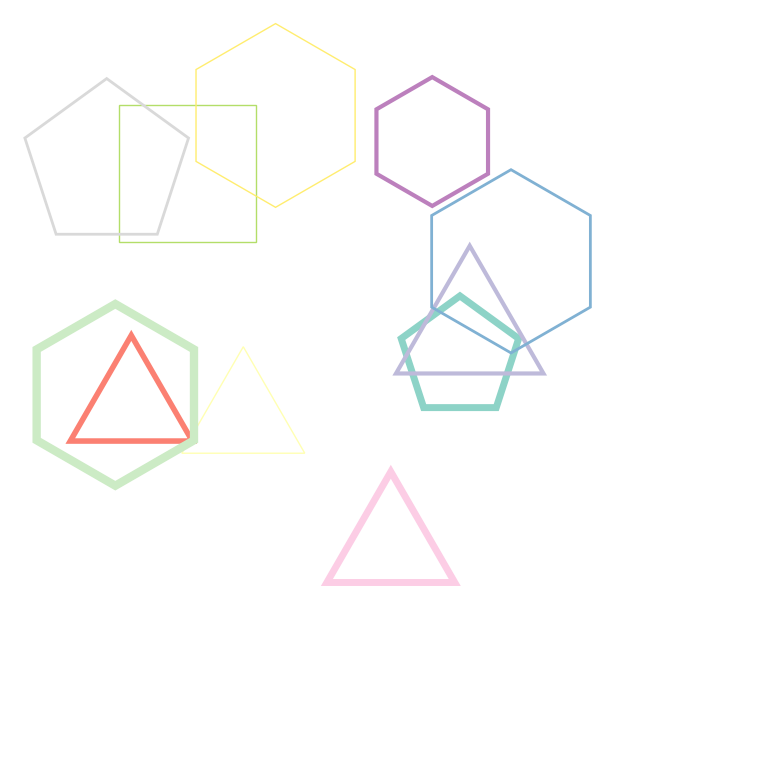[{"shape": "pentagon", "thickness": 2.5, "radius": 0.4, "center": [0.597, 0.536]}, {"shape": "triangle", "thickness": 0.5, "radius": 0.46, "center": [0.316, 0.457]}, {"shape": "triangle", "thickness": 1.5, "radius": 0.55, "center": [0.61, 0.57]}, {"shape": "triangle", "thickness": 2, "radius": 0.46, "center": [0.17, 0.473]}, {"shape": "hexagon", "thickness": 1, "radius": 0.59, "center": [0.664, 0.661]}, {"shape": "square", "thickness": 0.5, "radius": 0.45, "center": [0.243, 0.774]}, {"shape": "triangle", "thickness": 2.5, "radius": 0.48, "center": [0.508, 0.291]}, {"shape": "pentagon", "thickness": 1, "radius": 0.56, "center": [0.139, 0.786]}, {"shape": "hexagon", "thickness": 1.5, "radius": 0.42, "center": [0.561, 0.816]}, {"shape": "hexagon", "thickness": 3, "radius": 0.59, "center": [0.15, 0.487]}, {"shape": "hexagon", "thickness": 0.5, "radius": 0.6, "center": [0.358, 0.85]}]